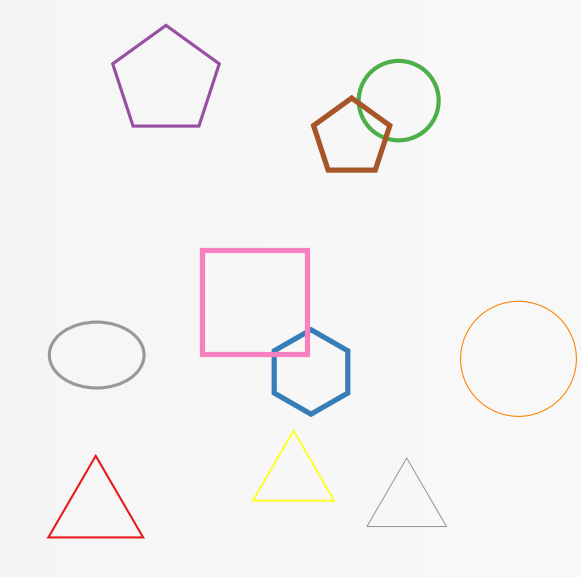[{"shape": "triangle", "thickness": 1, "radius": 0.47, "center": [0.165, 0.116]}, {"shape": "hexagon", "thickness": 2.5, "radius": 0.37, "center": [0.535, 0.355]}, {"shape": "circle", "thickness": 2, "radius": 0.34, "center": [0.686, 0.825]}, {"shape": "pentagon", "thickness": 1.5, "radius": 0.48, "center": [0.286, 0.859]}, {"shape": "circle", "thickness": 0.5, "radius": 0.5, "center": [0.892, 0.378]}, {"shape": "triangle", "thickness": 1, "radius": 0.4, "center": [0.505, 0.173]}, {"shape": "pentagon", "thickness": 2.5, "radius": 0.34, "center": [0.605, 0.76]}, {"shape": "square", "thickness": 2.5, "radius": 0.45, "center": [0.439, 0.476]}, {"shape": "triangle", "thickness": 0.5, "radius": 0.4, "center": [0.7, 0.127]}, {"shape": "oval", "thickness": 1.5, "radius": 0.41, "center": [0.166, 0.384]}]